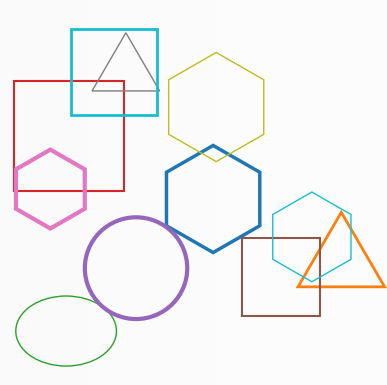[{"shape": "hexagon", "thickness": 2.5, "radius": 0.7, "center": [0.55, 0.483]}, {"shape": "triangle", "thickness": 2, "radius": 0.65, "center": [0.881, 0.319]}, {"shape": "oval", "thickness": 1, "radius": 0.65, "center": [0.171, 0.14]}, {"shape": "square", "thickness": 1.5, "radius": 0.72, "center": [0.178, 0.646]}, {"shape": "circle", "thickness": 3, "radius": 0.66, "center": [0.351, 0.303]}, {"shape": "square", "thickness": 1.5, "radius": 0.51, "center": [0.725, 0.28]}, {"shape": "hexagon", "thickness": 3, "radius": 0.51, "center": [0.13, 0.509]}, {"shape": "triangle", "thickness": 1, "radius": 0.5, "center": [0.325, 0.814]}, {"shape": "hexagon", "thickness": 1, "radius": 0.71, "center": [0.558, 0.722]}, {"shape": "hexagon", "thickness": 1, "radius": 0.58, "center": [0.805, 0.385]}, {"shape": "square", "thickness": 2, "radius": 0.56, "center": [0.294, 0.813]}]